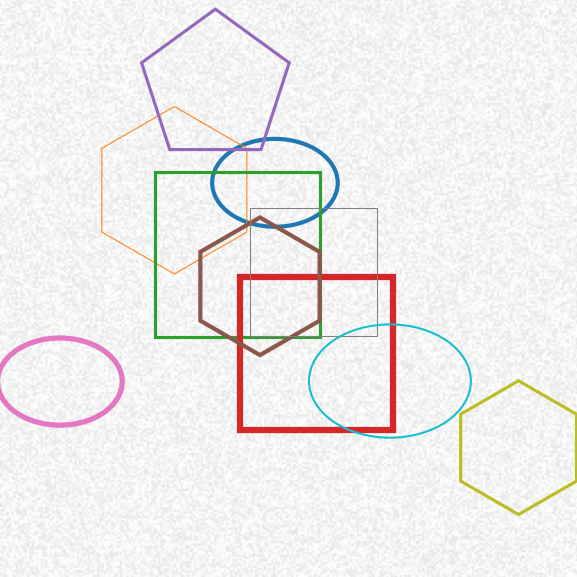[{"shape": "oval", "thickness": 2, "radius": 0.54, "center": [0.476, 0.683]}, {"shape": "hexagon", "thickness": 0.5, "radius": 0.72, "center": [0.302, 0.67]}, {"shape": "square", "thickness": 1.5, "radius": 0.71, "center": [0.411, 0.559]}, {"shape": "square", "thickness": 3, "radius": 0.66, "center": [0.548, 0.387]}, {"shape": "pentagon", "thickness": 1.5, "radius": 0.67, "center": [0.373, 0.849]}, {"shape": "hexagon", "thickness": 2, "radius": 0.6, "center": [0.45, 0.503]}, {"shape": "oval", "thickness": 2.5, "radius": 0.54, "center": [0.104, 0.338]}, {"shape": "square", "thickness": 0.5, "radius": 0.55, "center": [0.543, 0.528]}, {"shape": "hexagon", "thickness": 1.5, "radius": 0.58, "center": [0.898, 0.224]}, {"shape": "oval", "thickness": 1, "radius": 0.7, "center": [0.675, 0.339]}]